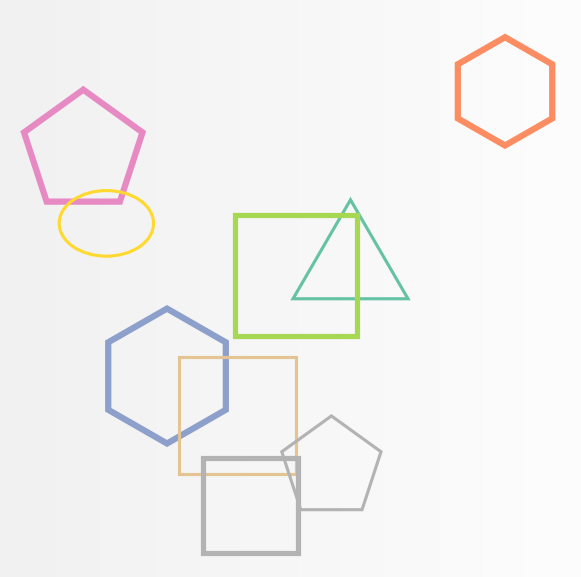[{"shape": "triangle", "thickness": 1.5, "radius": 0.57, "center": [0.603, 0.539]}, {"shape": "hexagon", "thickness": 3, "radius": 0.47, "center": [0.869, 0.841]}, {"shape": "hexagon", "thickness": 3, "radius": 0.58, "center": [0.287, 0.348]}, {"shape": "pentagon", "thickness": 3, "radius": 0.54, "center": [0.143, 0.737]}, {"shape": "square", "thickness": 2.5, "radius": 0.53, "center": [0.509, 0.522]}, {"shape": "oval", "thickness": 1.5, "radius": 0.41, "center": [0.183, 0.612]}, {"shape": "square", "thickness": 1.5, "radius": 0.5, "center": [0.408, 0.28]}, {"shape": "pentagon", "thickness": 1.5, "radius": 0.45, "center": [0.57, 0.189]}, {"shape": "square", "thickness": 2.5, "radius": 0.41, "center": [0.43, 0.123]}]